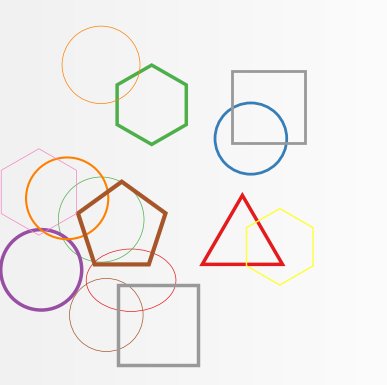[{"shape": "triangle", "thickness": 2.5, "radius": 0.6, "center": [0.625, 0.373]}, {"shape": "oval", "thickness": 0.5, "radius": 0.58, "center": [0.338, 0.272]}, {"shape": "circle", "thickness": 2, "radius": 0.46, "center": [0.647, 0.64]}, {"shape": "circle", "thickness": 0.5, "radius": 0.55, "center": [0.261, 0.43]}, {"shape": "hexagon", "thickness": 2.5, "radius": 0.52, "center": [0.392, 0.728]}, {"shape": "circle", "thickness": 2.5, "radius": 0.52, "center": [0.106, 0.299]}, {"shape": "circle", "thickness": 0.5, "radius": 0.5, "center": [0.261, 0.832]}, {"shape": "circle", "thickness": 1.5, "radius": 0.53, "center": [0.173, 0.485]}, {"shape": "hexagon", "thickness": 1, "radius": 0.5, "center": [0.722, 0.359]}, {"shape": "circle", "thickness": 0.5, "radius": 0.47, "center": [0.274, 0.182]}, {"shape": "pentagon", "thickness": 3, "radius": 0.59, "center": [0.314, 0.409]}, {"shape": "hexagon", "thickness": 0.5, "radius": 0.56, "center": [0.1, 0.501]}, {"shape": "square", "thickness": 2, "radius": 0.47, "center": [0.693, 0.723]}, {"shape": "square", "thickness": 2.5, "radius": 0.52, "center": [0.407, 0.156]}]